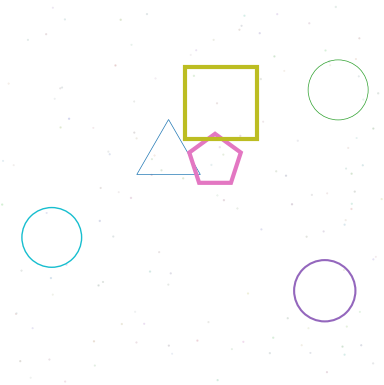[{"shape": "triangle", "thickness": 0.5, "radius": 0.48, "center": [0.438, 0.594]}, {"shape": "circle", "thickness": 0.5, "radius": 0.39, "center": [0.878, 0.766]}, {"shape": "circle", "thickness": 1.5, "radius": 0.4, "center": [0.844, 0.245]}, {"shape": "pentagon", "thickness": 3, "radius": 0.35, "center": [0.559, 0.582]}, {"shape": "square", "thickness": 3, "radius": 0.47, "center": [0.574, 0.732]}, {"shape": "circle", "thickness": 1, "radius": 0.39, "center": [0.134, 0.383]}]